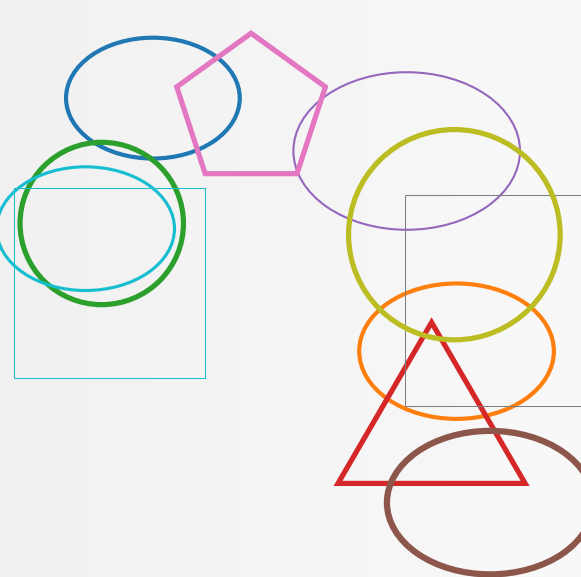[{"shape": "oval", "thickness": 2, "radius": 0.75, "center": [0.263, 0.829]}, {"shape": "oval", "thickness": 2, "radius": 0.84, "center": [0.785, 0.391]}, {"shape": "circle", "thickness": 2.5, "radius": 0.7, "center": [0.175, 0.612]}, {"shape": "triangle", "thickness": 2.5, "radius": 0.93, "center": [0.742, 0.255]}, {"shape": "oval", "thickness": 1, "radius": 0.97, "center": [0.7, 0.738]}, {"shape": "oval", "thickness": 3, "radius": 0.89, "center": [0.843, 0.129]}, {"shape": "pentagon", "thickness": 2.5, "radius": 0.67, "center": [0.432, 0.807]}, {"shape": "square", "thickness": 0.5, "radius": 0.91, "center": [0.878, 0.479]}, {"shape": "circle", "thickness": 2.5, "radius": 0.91, "center": [0.782, 0.593]}, {"shape": "square", "thickness": 0.5, "radius": 0.82, "center": [0.188, 0.509]}, {"shape": "oval", "thickness": 1.5, "radius": 0.76, "center": [0.147, 0.603]}]